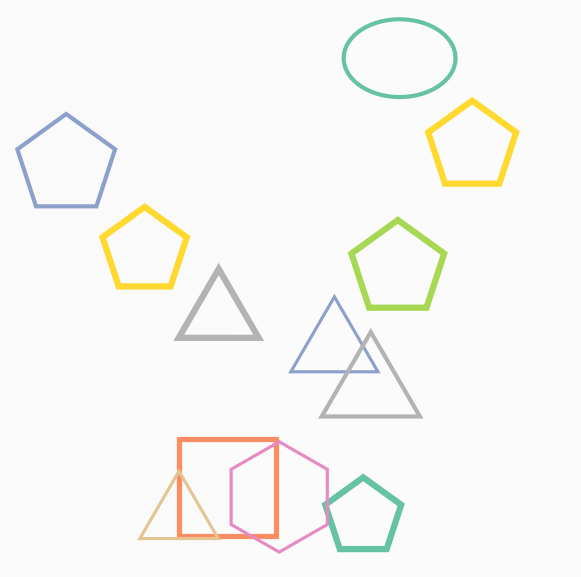[{"shape": "pentagon", "thickness": 3, "radius": 0.34, "center": [0.625, 0.104]}, {"shape": "oval", "thickness": 2, "radius": 0.48, "center": [0.687, 0.898]}, {"shape": "square", "thickness": 2.5, "radius": 0.42, "center": [0.391, 0.154]}, {"shape": "pentagon", "thickness": 2, "radius": 0.44, "center": [0.114, 0.713]}, {"shape": "triangle", "thickness": 1.5, "radius": 0.43, "center": [0.575, 0.399]}, {"shape": "hexagon", "thickness": 1.5, "radius": 0.48, "center": [0.48, 0.139]}, {"shape": "pentagon", "thickness": 3, "radius": 0.42, "center": [0.684, 0.534]}, {"shape": "pentagon", "thickness": 3, "radius": 0.38, "center": [0.249, 0.565]}, {"shape": "pentagon", "thickness": 3, "radius": 0.4, "center": [0.812, 0.745]}, {"shape": "triangle", "thickness": 1.5, "radius": 0.39, "center": [0.308, 0.105]}, {"shape": "triangle", "thickness": 3, "radius": 0.4, "center": [0.376, 0.454]}, {"shape": "triangle", "thickness": 2, "radius": 0.49, "center": [0.638, 0.327]}]